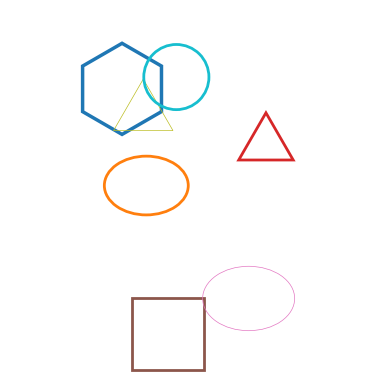[{"shape": "hexagon", "thickness": 2.5, "radius": 0.59, "center": [0.317, 0.769]}, {"shape": "oval", "thickness": 2, "radius": 0.55, "center": [0.38, 0.518]}, {"shape": "triangle", "thickness": 2, "radius": 0.41, "center": [0.691, 0.625]}, {"shape": "square", "thickness": 2, "radius": 0.47, "center": [0.437, 0.133]}, {"shape": "oval", "thickness": 0.5, "radius": 0.6, "center": [0.646, 0.225]}, {"shape": "triangle", "thickness": 0.5, "radius": 0.45, "center": [0.372, 0.705]}, {"shape": "circle", "thickness": 2, "radius": 0.42, "center": [0.458, 0.8]}]